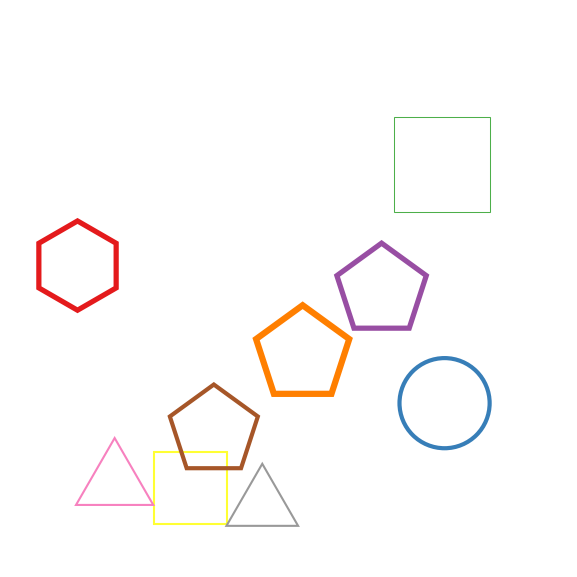[{"shape": "hexagon", "thickness": 2.5, "radius": 0.39, "center": [0.134, 0.539]}, {"shape": "circle", "thickness": 2, "radius": 0.39, "center": [0.77, 0.301]}, {"shape": "square", "thickness": 0.5, "radius": 0.41, "center": [0.766, 0.714]}, {"shape": "pentagon", "thickness": 2.5, "radius": 0.41, "center": [0.661, 0.497]}, {"shape": "pentagon", "thickness": 3, "radius": 0.42, "center": [0.524, 0.386]}, {"shape": "square", "thickness": 1, "radius": 0.31, "center": [0.33, 0.154]}, {"shape": "pentagon", "thickness": 2, "radius": 0.4, "center": [0.37, 0.253]}, {"shape": "triangle", "thickness": 1, "radius": 0.39, "center": [0.199, 0.163]}, {"shape": "triangle", "thickness": 1, "radius": 0.36, "center": [0.454, 0.124]}]